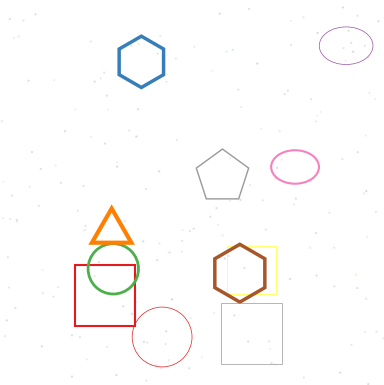[{"shape": "circle", "thickness": 0.5, "radius": 0.39, "center": [0.421, 0.125]}, {"shape": "square", "thickness": 1.5, "radius": 0.39, "center": [0.273, 0.233]}, {"shape": "hexagon", "thickness": 2.5, "radius": 0.33, "center": [0.367, 0.839]}, {"shape": "circle", "thickness": 2, "radius": 0.33, "center": [0.294, 0.302]}, {"shape": "oval", "thickness": 0.5, "radius": 0.35, "center": [0.899, 0.881]}, {"shape": "triangle", "thickness": 3, "radius": 0.3, "center": [0.29, 0.399]}, {"shape": "square", "thickness": 0.5, "radius": 0.32, "center": [0.654, 0.299]}, {"shape": "hexagon", "thickness": 2.5, "radius": 0.37, "center": [0.623, 0.29]}, {"shape": "oval", "thickness": 1.5, "radius": 0.31, "center": [0.766, 0.566]}, {"shape": "pentagon", "thickness": 1, "radius": 0.36, "center": [0.578, 0.541]}, {"shape": "square", "thickness": 0.5, "radius": 0.4, "center": [0.652, 0.133]}]